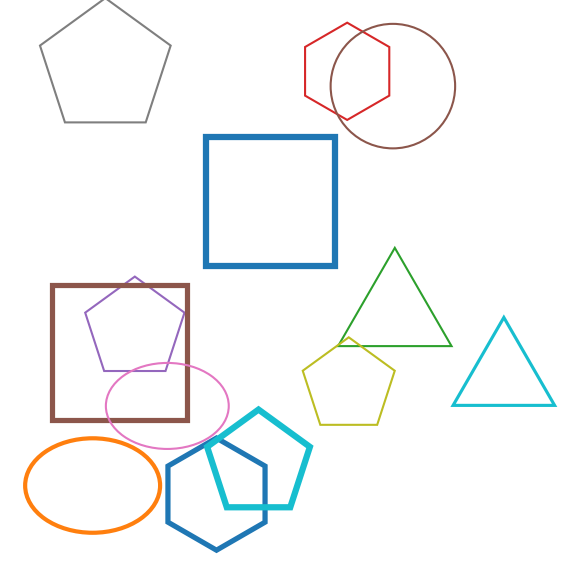[{"shape": "hexagon", "thickness": 2.5, "radius": 0.49, "center": [0.375, 0.144]}, {"shape": "square", "thickness": 3, "radius": 0.56, "center": [0.468, 0.65]}, {"shape": "oval", "thickness": 2, "radius": 0.58, "center": [0.16, 0.158]}, {"shape": "triangle", "thickness": 1, "radius": 0.57, "center": [0.684, 0.457]}, {"shape": "hexagon", "thickness": 1, "radius": 0.42, "center": [0.601, 0.876]}, {"shape": "pentagon", "thickness": 1, "radius": 0.45, "center": [0.233, 0.43]}, {"shape": "circle", "thickness": 1, "radius": 0.54, "center": [0.68, 0.85]}, {"shape": "square", "thickness": 2.5, "radius": 0.59, "center": [0.207, 0.389]}, {"shape": "oval", "thickness": 1, "radius": 0.53, "center": [0.29, 0.296]}, {"shape": "pentagon", "thickness": 1, "radius": 0.59, "center": [0.182, 0.883]}, {"shape": "pentagon", "thickness": 1, "radius": 0.42, "center": [0.604, 0.331]}, {"shape": "pentagon", "thickness": 3, "radius": 0.47, "center": [0.448, 0.196]}, {"shape": "triangle", "thickness": 1.5, "radius": 0.51, "center": [0.872, 0.348]}]